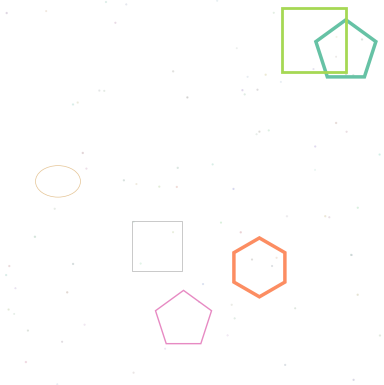[{"shape": "pentagon", "thickness": 2.5, "radius": 0.41, "center": [0.898, 0.867]}, {"shape": "hexagon", "thickness": 2.5, "radius": 0.38, "center": [0.674, 0.305]}, {"shape": "pentagon", "thickness": 1, "radius": 0.38, "center": [0.477, 0.169]}, {"shape": "square", "thickness": 2, "radius": 0.41, "center": [0.815, 0.896]}, {"shape": "oval", "thickness": 0.5, "radius": 0.29, "center": [0.151, 0.529]}, {"shape": "square", "thickness": 0.5, "radius": 0.33, "center": [0.407, 0.362]}]